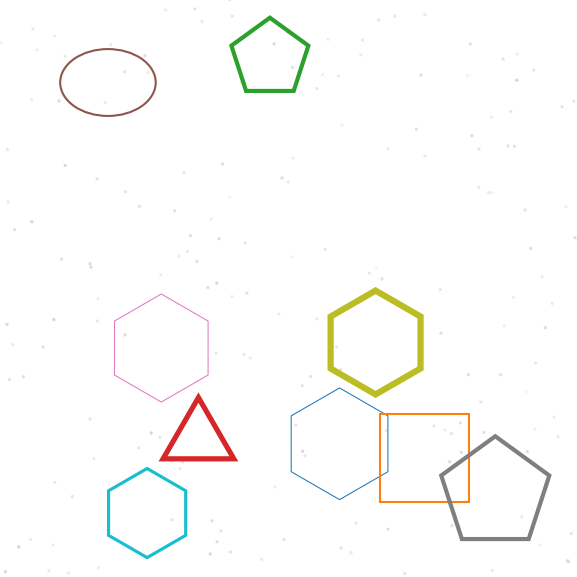[{"shape": "hexagon", "thickness": 0.5, "radius": 0.48, "center": [0.588, 0.231]}, {"shape": "square", "thickness": 1, "radius": 0.38, "center": [0.735, 0.206]}, {"shape": "pentagon", "thickness": 2, "radius": 0.35, "center": [0.467, 0.898]}, {"shape": "triangle", "thickness": 2.5, "radius": 0.35, "center": [0.344, 0.24]}, {"shape": "oval", "thickness": 1, "radius": 0.41, "center": [0.187, 0.856]}, {"shape": "hexagon", "thickness": 0.5, "radius": 0.47, "center": [0.279, 0.396]}, {"shape": "pentagon", "thickness": 2, "radius": 0.49, "center": [0.858, 0.145]}, {"shape": "hexagon", "thickness": 3, "radius": 0.45, "center": [0.65, 0.406]}, {"shape": "hexagon", "thickness": 1.5, "radius": 0.39, "center": [0.255, 0.111]}]